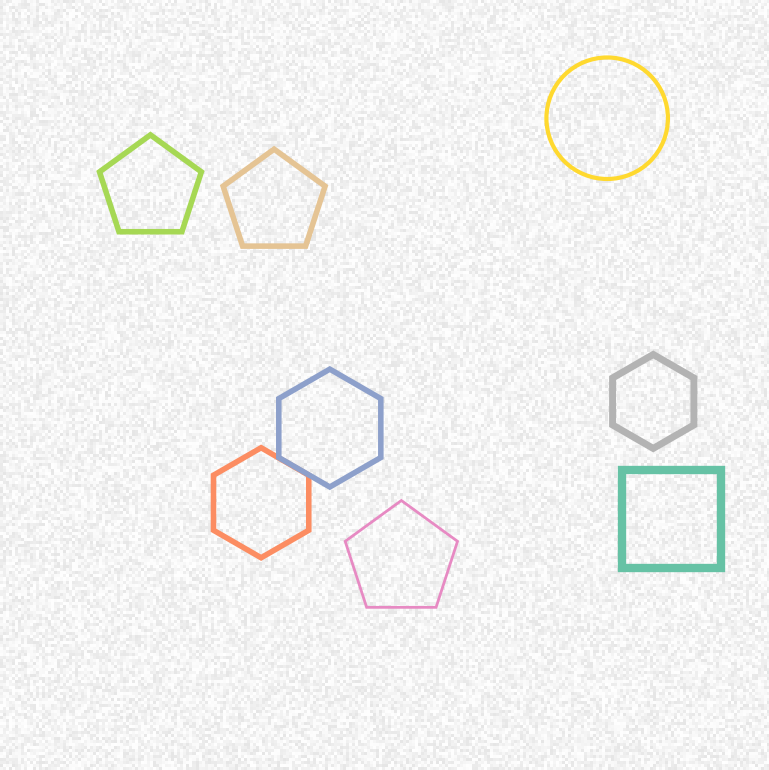[{"shape": "square", "thickness": 3, "radius": 0.32, "center": [0.872, 0.326]}, {"shape": "hexagon", "thickness": 2, "radius": 0.36, "center": [0.339, 0.347]}, {"shape": "hexagon", "thickness": 2, "radius": 0.38, "center": [0.428, 0.444]}, {"shape": "pentagon", "thickness": 1, "radius": 0.38, "center": [0.521, 0.273]}, {"shape": "pentagon", "thickness": 2, "radius": 0.35, "center": [0.195, 0.755]}, {"shape": "circle", "thickness": 1.5, "radius": 0.39, "center": [0.789, 0.846]}, {"shape": "pentagon", "thickness": 2, "radius": 0.35, "center": [0.356, 0.737]}, {"shape": "hexagon", "thickness": 2.5, "radius": 0.3, "center": [0.848, 0.479]}]